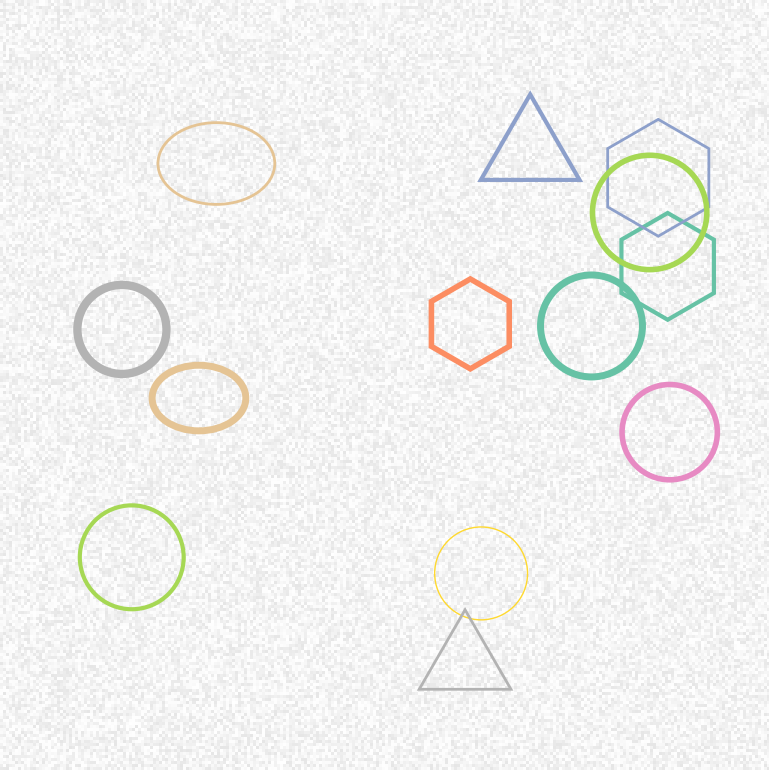[{"shape": "hexagon", "thickness": 1.5, "radius": 0.35, "center": [0.867, 0.654]}, {"shape": "circle", "thickness": 2.5, "radius": 0.33, "center": [0.768, 0.577]}, {"shape": "hexagon", "thickness": 2, "radius": 0.29, "center": [0.611, 0.579]}, {"shape": "hexagon", "thickness": 1, "radius": 0.38, "center": [0.855, 0.769]}, {"shape": "triangle", "thickness": 1.5, "radius": 0.37, "center": [0.689, 0.803]}, {"shape": "circle", "thickness": 2, "radius": 0.31, "center": [0.87, 0.439]}, {"shape": "circle", "thickness": 2, "radius": 0.37, "center": [0.844, 0.724]}, {"shape": "circle", "thickness": 1.5, "radius": 0.34, "center": [0.171, 0.276]}, {"shape": "circle", "thickness": 0.5, "radius": 0.3, "center": [0.625, 0.255]}, {"shape": "oval", "thickness": 2.5, "radius": 0.3, "center": [0.258, 0.483]}, {"shape": "oval", "thickness": 1, "radius": 0.38, "center": [0.281, 0.788]}, {"shape": "circle", "thickness": 3, "radius": 0.29, "center": [0.158, 0.572]}, {"shape": "triangle", "thickness": 1, "radius": 0.34, "center": [0.604, 0.139]}]